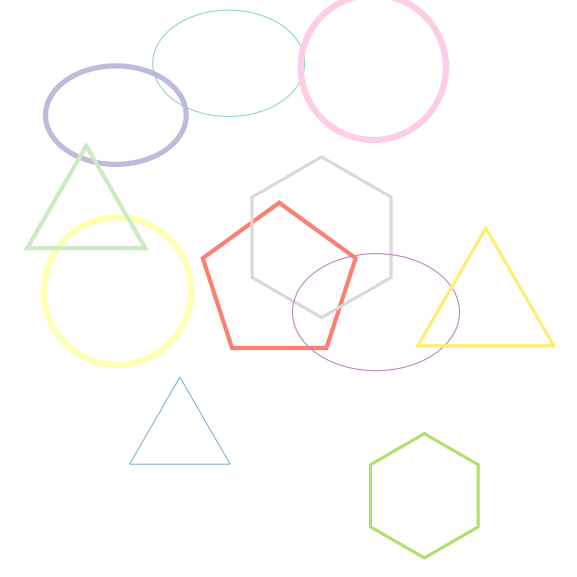[{"shape": "oval", "thickness": 0.5, "radius": 0.66, "center": [0.396, 0.889]}, {"shape": "circle", "thickness": 3, "radius": 0.64, "center": [0.203, 0.495]}, {"shape": "oval", "thickness": 2.5, "radius": 0.61, "center": [0.201, 0.8]}, {"shape": "pentagon", "thickness": 2, "radius": 0.7, "center": [0.483, 0.509]}, {"shape": "triangle", "thickness": 0.5, "radius": 0.5, "center": [0.311, 0.246]}, {"shape": "hexagon", "thickness": 1.5, "radius": 0.54, "center": [0.735, 0.141]}, {"shape": "circle", "thickness": 3, "radius": 0.63, "center": [0.647, 0.883]}, {"shape": "hexagon", "thickness": 1.5, "radius": 0.7, "center": [0.557, 0.588]}, {"shape": "oval", "thickness": 0.5, "radius": 0.72, "center": [0.651, 0.459]}, {"shape": "triangle", "thickness": 2, "radius": 0.59, "center": [0.149, 0.628]}, {"shape": "triangle", "thickness": 1.5, "radius": 0.68, "center": [0.841, 0.468]}]